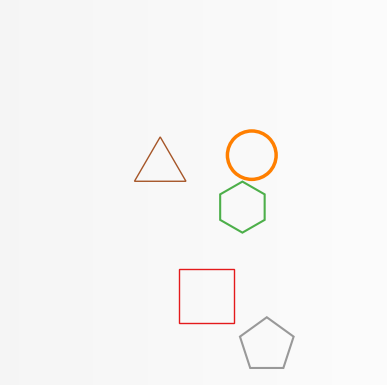[{"shape": "square", "thickness": 1, "radius": 0.35, "center": [0.533, 0.231]}, {"shape": "hexagon", "thickness": 1.5, "radius": 0.33, "center": [0.626, 0.462]}, {"shape": "circle", "thickness": 2.5, "radius": 0.31, "center": [0.65, 0.597]}, {"shape": "triangle", "thickness": 1, "radius": 0.38, "center": [0.413, 0.568]}, {"shape": "pentagon", "thickness": 1.5, "radius": 0.36, "center": [0.688, 0.103]}]